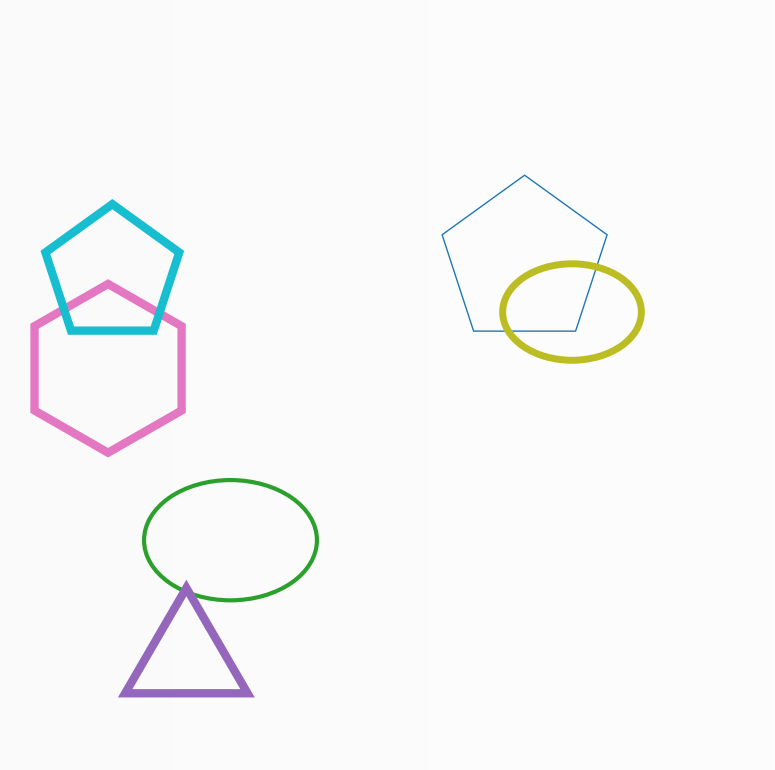[{"shape": "pentagon", "thickness": 0.5, "radius": 0.56, "center": [0.677, 0.661]}, {"shape": "oval", "thickness": 1.5, "radius": 0.56, "center": [0.297, 0.298]}, {"shape": "triangle", "thickness": 3, "radius": 0.46, "center": [0.24, 0.145]}, {"shape": "hexagon", "thickness": 3, "radius": 0.55, "center": [0.139, 0.522]}, {"shape": "oval", "thickness": 2.5, "radius": 0.45, "center": [0.738, 0.595]}, {"shape": "pentagon", "thickness": 3, "radius": 0.45, "center": [0.145, 0.644]}]